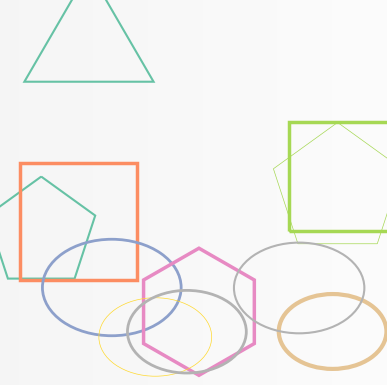[{"shape": "pentagon", "thickness": 1.5, "radius": 0.73, "center": [0.106, 0.395]}, {"shape": "triangle", "thickness": 1.5, "radius": 0.96, "center": [0.23, 0.884]}, {"shape": "square", "thickness": 2.5, "radius": 0.76, "center": [0.203, 0.424]}, {"shape": "oval", "thickness": 2, "radius": 0.9, "center": [0.288, 0.253]}, {"shape": "hexagon", "thickness": 2.5, "radius": 0.83, "center": [0.513, 0.19]}, {"shape": "square", "thickness": 2.5, "radius": 0.71, "center": [0.888, 0.541]}, {"shape": "pentagon", "thickness": 0.5, "radius": 0.87, "center": [0.871, 0.508]}, {"shape": "oval", "thickness": 0.5, "radius": 0.73, "center": [0.401, 0.125]}, {"shape": "oval", "thickness": 3, "radius": 0.69, "center": [0.858, 0.139]}, {"shape": "oval", "thickness": 1.5, "radius": 0.84, "center": [0.772, 0.252]}, {"shape": "oval", "thickness": 2, "radius": 0.77, "center": [0.482, 0.138]}]